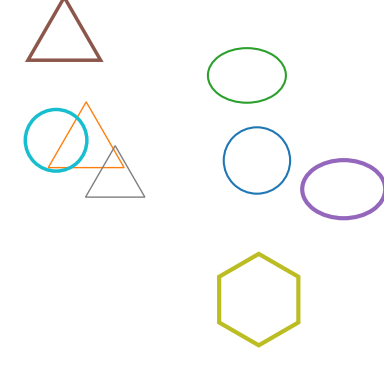[{"shape": "circle", "thickness": 1.5, "radius": 0.43, "center": [0.667, 0.583]}, {"shape": "triangle", "thickness": 1, "radius": 0.57, "center": [0.224, 0.622]}, {"shape": "oval", "thickness": 1.5, "radius": 0.51, "center": [0.641, 0.804]}, {"shape": "oval", "thickness": 3, "radius": 0.54, "center": [0.893, 0.509]}, {"shape": "triangle", "thickness": 2.5, "radius": 0.54, "center": [0.167, 0.898]}, {"shape": "triangle", "thickness": 1, "radius": 0.44, "center": [0.299, 0.532]}, {"shape": "hexagon", "thickness": 3, "radius": 0.59, "center": [0.672, 0.222]}, {"shape": "circle", "thickness": 2.5, "radius": 0.4, "center": [0.146, 0.636]}]